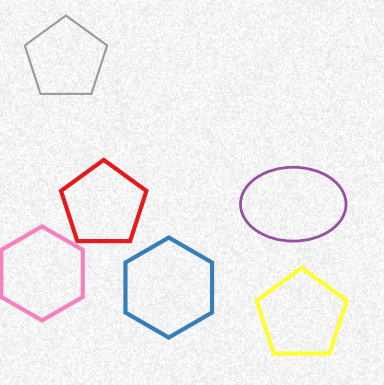[{"shape": "pentagon", "thickness": 3, "radius": 0.58, "center": [0.269, 0.468]}, {"shape": "hexagon", "thickness": 3, "radius": 0.65, "center": [0.438, 0.253]}, {"shape": "oval", "thickness": 2, "radius": 0.69, "center": [0.762, 0.47]}, {"shape": "pentagon", "thickness": 3, "radius": 0.61, "center": [0.784, 0.181]}, {"shape": "hexagon", "thickness": 3, "radius": 0.61, "center": [0.109, 0.29]}, {"shape": "pentagon", "thickness": 1.5, "radius": 0.56, "center": [0.171, 0.847]}]